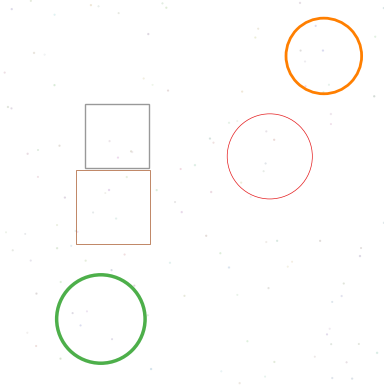[{"shape": "circle", "thickness": 0.5, "radius": 0.55, "center": [0.701, 0.594]}, {"shape": "circle", "thickness": 2.5, "radius": 0.57, "center": [0.262, 0.171]}, {"shape": "circle", "thickness": 2, "radius": 0.49, "center": [0.841, 0.855]}, {"shape": "square", "thickness": 0.5, "radius": 0.48, "center": [0.294, 0.462]}, {"shape": "square", "thickness": 1, "radius": 0.42, "center": [0.304, 0.647]}]